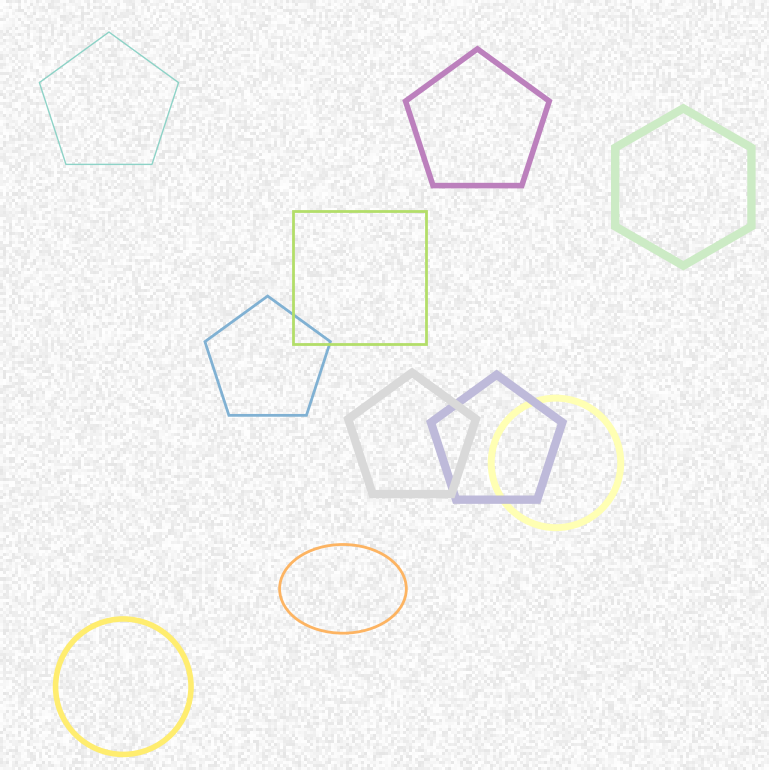[{"shape": "pentagon", "thickness": 0.5, "radius": 0.48, "center": [0.142, 0.863]}, {"shape": "circle", "thickness": 2.5, "radius": 0.42, "center": [0.722, 0.399]}, {"shape": "pentagon", "thickness": 3, "radius": 0.45, "center": [0.645, 0.424]}, {"shape": "pentagon", "thickness": 1, "radius": 0.43, "center": [0.348, 0.53]}, {"shape": "oval", "thickness": 1, "radius": 0.41, "center": [0.445, 0.235]}, {"shape": "square", "thickness": 1, "radius": 0.43, "center": [0.467, 0.639]}, {"shape": "pentagon", "thickness": 3, "radius": 0.44, "center": [0.535, 0.429]}, {"shape": "pentagon", "thickness": 2, "radius": 0.49, "center": [0.62, 0.838]}, {"shape": "hexagon", "thickness": 3, "radius": 0.51, "center": [0.887, 0.757]}, {"shape": "circle", "thickness": 2, "radius": 0.44, "center": [0.16, 0.108]}]